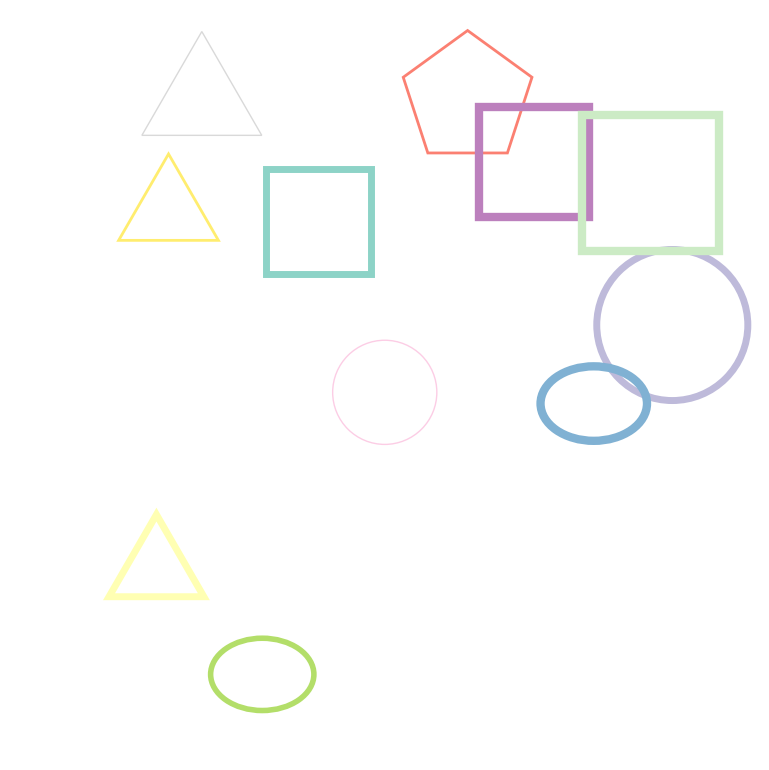[{"shape": "square", "thickness": 2.5, "radius": 0.34, "center": [0.413, 0.713]}, {"shape": "triangle", "thickness": 2.5, "radius": 0.36, "center": [0.203, 0.261]}, {"shape": "circle", "thickness": 2.5, "radius": 0.49, "center": [0.873, 0.578]}, {"shape": "pentagon", "thickness": 1, "radius": 0.44, "center": [0.607, 0.872]}, {"shape": "oval", "thickness": 3, "radius": 0.35, "center": [0.771, 0.476]}, {"shape": "oval", "thickness": 2, "radius": 0.34, "center": [0.341, 0.124]}, {"shape": "circle", "thickness": 0.5, "radius": 0.34, "center": [0.5, 0.49]}, {"shape": "triangle", "thickness": 0.5, "radius": 0.45, "center": [0.262, 0.869]}, {"shape": "square", "thickness": 3, "radius": 0.36, "center": [0.693, 0.79]}, {"shape": "square", "thickness": 3, "radius": 0.44, "center": [0.845, 0.762]}, {"shape": "triangle", "thickness": 1, "radius": 0.37, "center": [0.219, 0.725]}]